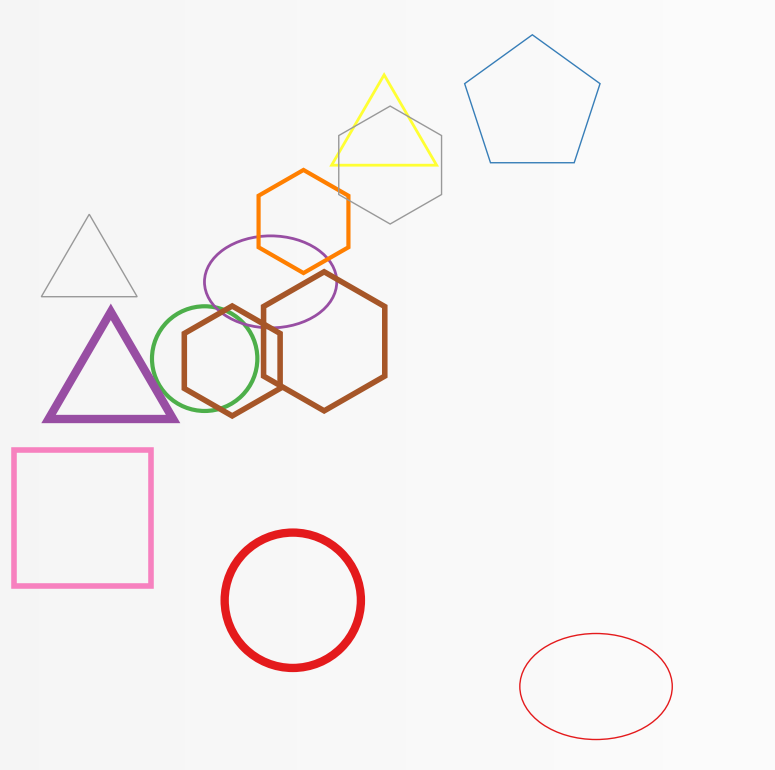[{"shape": "circle", "thickness": 3, "radius": 0.44, "center": [0.378, 0.22]}, {"shape": "oval", "thickness": 0.5, "radius": 0.49, "center": [0.769, 0.108]}, {"shape": "pentagon", "thickness": 0.5, "radius": 0.46, "center": [0.687, 0.863]}, {"shape": "circle", "thickness": 1.5, "radius": 0.34, "center": [0.264, 0.534]}, {"shape": "triangle", "thickness": 3, "radius": 0.46, "center": [0.143, 0.502]}, {"shape": "oval", "thickness": 1, "radius": 0.43, "center": [0.349, 0.634]}, {"shape": "hexagon", "thickness": 1.5, "radius": 0.33, "center": [0.392, 0.712]}, {"shape": "triangle", "thickness": 1, "radius": 0.39, "center": [0.496, 0.825]}, {"shape": "hexagon", "thickness": 2, "radius": 0.36, "center": [0.3, 0.531]}, {"shape": "hexagon", "thickness": 2, "radius": 0.45, "center": [0.418, 0.557]}, {"shape": "square", "thickness": 2, "radius": 0.44, "center": [0.106, 0.328]}, {"shape": "triangle", "thickness": 0.5, "radius": 0.36, "center": [0.115, 0.65]}, {"shape": "hexagon", "thickness": 0.5, "radius": 0.38, "center": [0.503, 0.786]}]